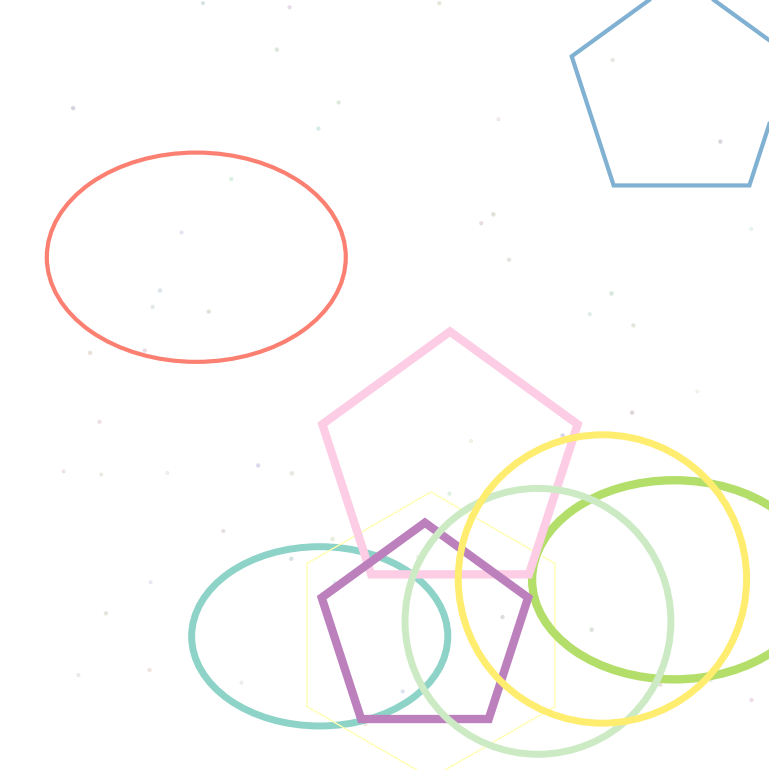[{"shape": "oval", "thickness": 2.5, "radius": 0.83, "center": [0.415, 0.174]}, {"shape": "hexagon", "thickness": 0.5, "radius": 0.93, "center": [0.56, 0.175]}, {"shape": "oval", "thickness": 1.5, "radius": 0.97, "center": [0.255, 0.666]}, {"shape": "pentagon", "thickness": 1.5, "radius": 0.75, "center": [0.885, 0.881]}, {"shape": "oval", "thickness": 3, "radius": 0.92, "center": [0.876, 0.247]}, {"shape": "pentagon", "thickness": 3, "radius": 0.87, "center": [0.584, 0.395]}, {"shape": "pentagon", "thickness": 3, "radius": 0.7, "center": [0.552, 0.18]}, {"shape": "circle", "thickness": 2.5, "radius": 0.86, "center": [0.699, 0.193]}, {"shape": "circle", "thickness": 2.5, "radius": 0.94, "center": [0.782, 0.248]}]